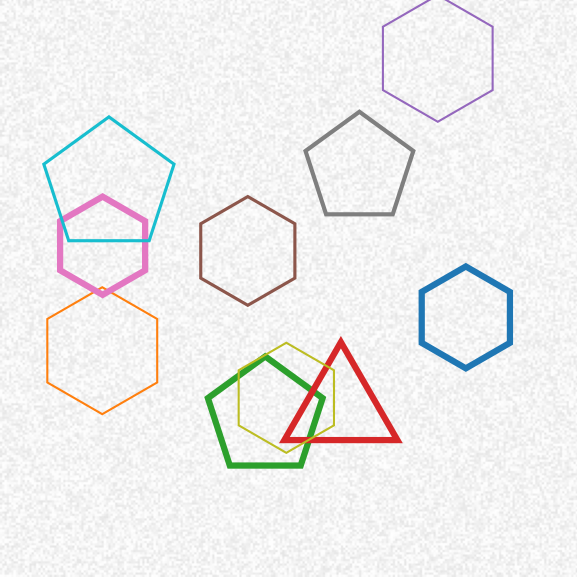[{"shape": "hexagon", "thickness": 3, "radius": 0.44, "center": [0.807, 0.45]}, {"shape": "hexagon", "thickness": 1, "radius": 0.55, "center": [0.177, 0.392]}, {"shape": "pentagon", "thickness": 3, "radius": 0.52, "center": [0.459, 0.277]}, {"shape": "triangle", "thickness": 3, "radius": 0.56, "center": [0.59, 0.294]}, {"shape": "hexagon", "thickness": 1, "radius": 0.55, "center": [0.758, 0.898]}, {"shape": "hexagon", "thickness": 1.5, "radius": 0.47, "center": [0.429, 0.565]}, {"shape": "hexagon", "thickness": 3, "radius": 0.43, "center": [0.178, 0.574]}, {"shape": "pentagon", "thickness": 2, "radius": 0.49, "center": [0.622, 0.707]}, {"shape": "hexagon", "thickness": 1, "radius": 0.48, "center": [0.496, 0.31]}, {"shape": "pentagon", "thickness": 1.5, "radius": 0.59, "center": [0.189, 0.678]}]